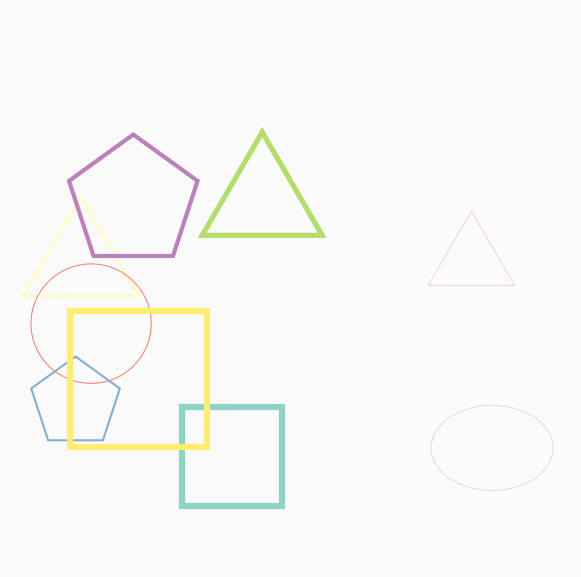[{"shape": "square", "thickness": 3, "radius": 0.43, "center": [0.399, 0.209]}, {"shape": "triangle", "thickness": 1, "radius": 0.57, "center": [0.139, 0.544]}, {"shape": "circle", "thickness": 0.5, "radius": 0.52, "center": [0.157, 0.439]}, {"shape": "pentagon", "thickness": 1, "radius": 0.4, "center": [0.13, 0.302]}, {"shape": "triangle", "thickness": 2.5, "radius": 0.6, "center": [0.451, 0.651]}, {"shape": "triangle", "thickness": 0.5, "radius": 0.43, "center": [0.811, 0.548]}, {"shape": "pentagon", "thickness": 2, "radius": 0.58, "center": [0.229, 0.65]}, {"shape": "oval", "thickness": 0.5, "radius": 0.53, "center": [0.847, 0.224]}, {"shape": "square", "thickness": 3, "radius": 0.59, "center": [0.238, 0.343]}]